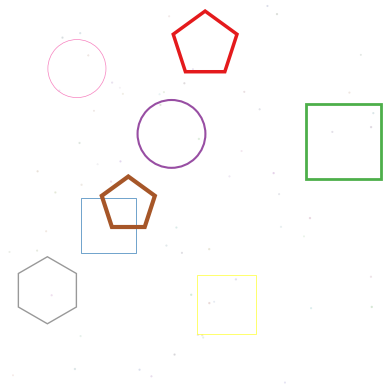[{"shape": "pentagon", "thickness": 2.5, "radius": 0.44, "center": [0.533, 0.884]}, {"shape": "square", "thickness": 0.5, "radius": 0.36, "center": [0.281, 0.415]}, {"shape": "square", "thickness": 2, "radius": 0.49, "center": [0.892, 0.633]}, {"shape": "circle", "thickness": 1.5, "radius": 0.44, "center": [0.445, 0.652]}, {"shape": "square", "thickness": 0.5, "radius": 0.38, "center": [0.589, 0.209]}, {"shape": "pentagon", "thickness": 3, "radius": 0.36, "center": [0.333, 0.469]}, {"shape": "circle", "thickness": 0.5, "radius": 0.38, "center": [0.2, 0.822]}, {"shape": "hexagon", "thickness": 1, "radius": 0.44, "center": [0.123, 0.246]}]